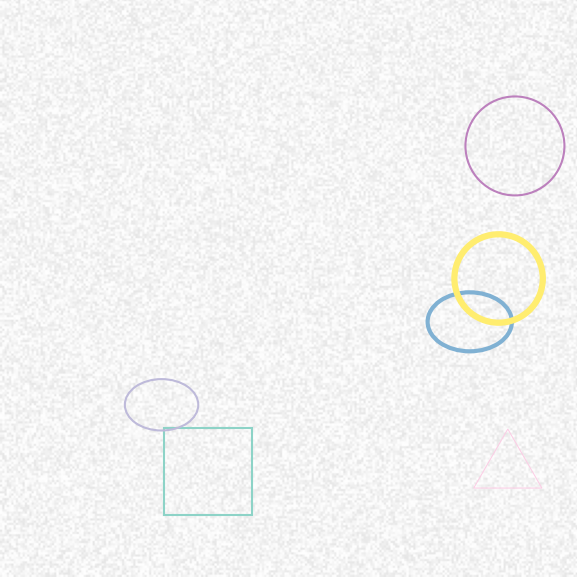[{"shape": "square", "thickness": 1, "radius": 0.38, "center": [0.361, 0.183]}, {"shape": "oval", "thickness": 1, "radius": 0.32, "center": [0.28, 0.298]}, {"shape": "oval", "thickness": 2, "radius": 0.36, "center": [0.813, 0.442]}, {"shape": "triangle", "thickness": 0.5, "radius": 0.34, "center": [0.879, 0.188]}, {"shape": "circle", "thickness": 1, "radius": 0.43, "center": [0.892, 0.746]}, {"shape": "circle", "thickness": 3, "radius": 0.38, "center": [0.863, 0.517]}]